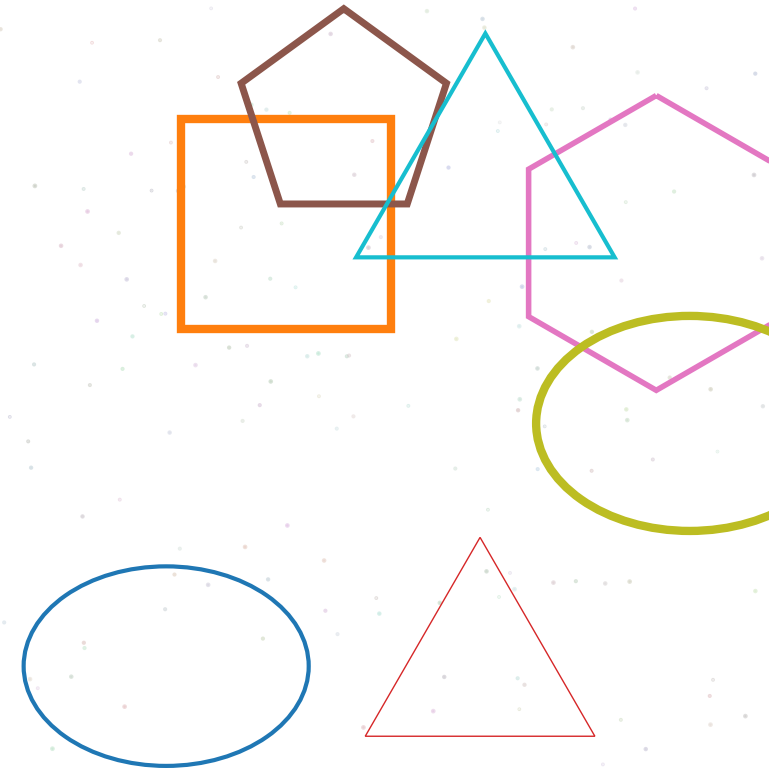[{"shape": "oval", "thickness": 1.5, "radius": 0.93, "center": [0.216, 0.135]}, {"shape": "square", "thickness": 3, "radius": 0.68, "center": [0.371, 0.709]}, {"shape": "triangle", "thickness": 0.5, "radius": 0.86, "center": [0.623, 0.13]}, {"shape": "pentagon", "thickness": 2.5, "radius": 0.7, "center": [0.446, 0.849]}, {"shape": "hexagon", "thickness": 2, "radius": 0.96, "center": [0.852, 0.685]}, {"shape": "oval", "thickness": 3, "radius": 1.0, "center": [0.896, 0.45]}, {"shape": "triangle", "thickness": 1.5, "radius": 0.97, "center": [0.63, 0.763]}]